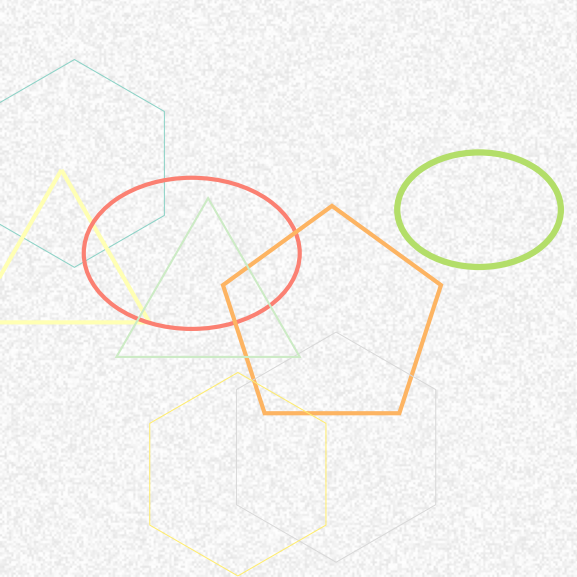[{"shape": "hexagon", "thickness": 0.5, "radius": 0.9, "center": [0.129, 0.716]}, {"shape": "triangle", "thickness": 2, "radius": 0.88, "center": [0.106, 0.529]}, {"shape": "oval", "thickness": 2, "radius": 0.93, "center": [0.332, 0.56]}, {"shape": "pentagon", "thickness": 2, "radius": 0.99, "center": [0.575, 0.444]}, {"shape": "oval", "thickness": 3, "radius": 0.71, "center": [0.83, 0.636]}, {"shape": "hexagon", "thickness": 0.5, "radius": 1.0, "center": [0.582, 0.225]}, {"shape": "triangle", "thickness": 1, "radius": 0.92, "center": [0.36, 0.473]}, {"shape": "hexagon", "thickness": 0.5, "radius": 0.88, "center": [0.412, 0.178]}]